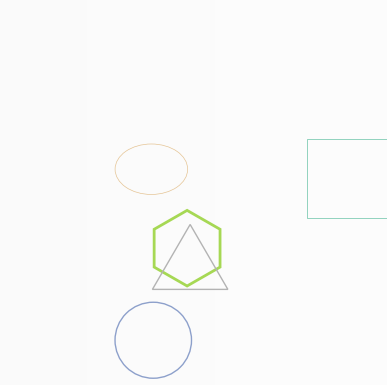[{"shape": "square", "thickness": 0.5, "radius": 0.51, "center": [0.895, 0.537]}, {"shape": "circle", "thickness": 1, "radius": 0.49, "center": [0.396, 0.116]}, {"shape": "hexagon", "thickness": 2, "radius": 0.49, "center": [0.483, 0.355]}, {"shape": "oval", "thickness": 0.5, "radius": 0.47, "center": [0.391, 0.56]}, {"shape": "triangle", "thickness": 1, "radius": 0.56, "center": [0.491, 0.305]}]